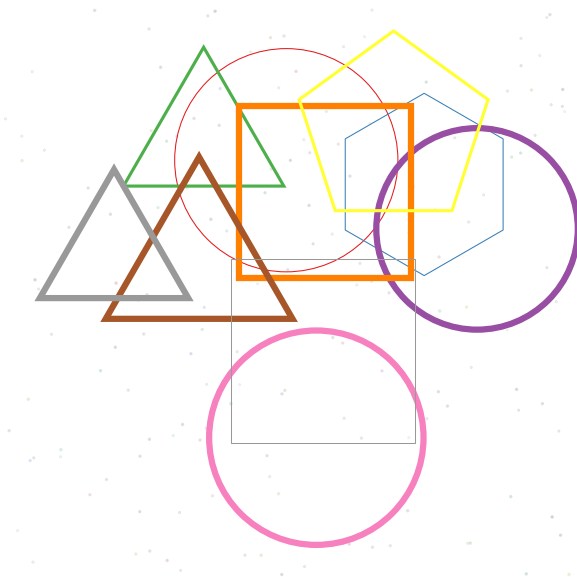[{"shape": "circle", "thickness": 0.5, "radius": 0.97, "center": [0.496, 0.722]}, {"shape": "hexagon", "thickness": 0.5, "radius": 0.79, "center": [0.735, 0.68]}, {"shape": "triangle", "thickness": 1.5, "radius": 0.8, "center": [0.353, 0.757]}, {"shape": "circle", "thickness": 3, "radius": 0.87, "center": [0.826, 0.603]}, {"shape": "square", "thickness": 3, "radius": 0.75, "center": [0.563, 0.667]}, {"shape": "pentagon", "thickness": 1.5, "radius": 0.86, "center": [0.682, 0.773]}, {"shape": "triangle", "thickness": 3, "radius": 0.93, "center": [0.345, 0.54]}, {"shape": "circle", "thickness": 3, "radius": 0.93, "center": [0.548, 0.241]}, {"shape": "square", "thickness": 0.5, "radius": 0.8, "center": [0.559, 0.392]}, {"shape": "triangle", "thickness": 3, "radius": 0.74, "center": [0.197, 0.557]}]